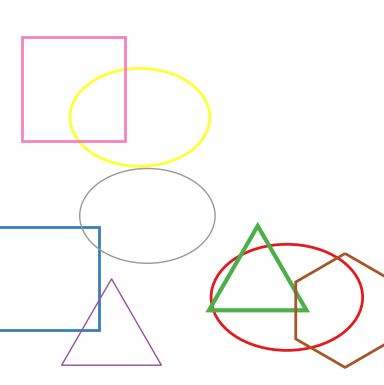[{"shape": "oval", "thickness": 2, "radius": 0.98, "center": [0.745, 0.228]}, {"shape": "square", "thickness": 2, "radius": 0.67, "center": [0.125, 0.276]}, {"shape": "triangle", "thickness": 3, "radius": 0.73, "center": [0.669, 0.267]}, {"shape": "triangle", "thickness": 1, "radius": 0.75, "center": [0.29, 0.126]}, {"shape": "oval", "thickness": 2, "radius": 0.91, "center": [0.363, 0.695]}, {"shape": "hexagon", "thickness": 2, "radius": 0.74, "center": [0.896, 0.194]}, {"shape": "square", "thickness": 2, "radius": 0.67, "center": [0.192, 0.769]}, {"shape": "oval", "thickness": 1, "radius": 0.88, "center": [0.383, 0.439]}]